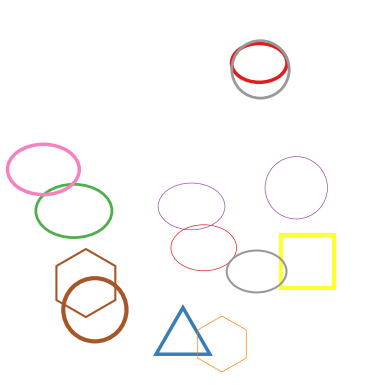[{"shape": "oval", "thickness": 0.5, "radius": 0.43, "center": [0.529, 0.356]}, {"shape": "oval", "thickness": 2.5, "radius": 0.36, "center": [0.673, 0.837]}, {"shape": "triangle", "thickness": 2.5, "radius": 0.4, "center": [0.475, 0.12]}, {"shape": "oval", "thickness": 2, "radius": 0.49, "center": [0.192, 0.452]}, {"shape": "circle", "thickness": 0.5, "radius": 0.41, "center": [0.77, 0.512]}, {"shape": "oval", "thickness": 0.5, "radius": 0.43, "center": [0.497, 0.464]}, {"shape": "hexagon", "thickness": 0.5, "radius": 0.36, "center": [0.577, 0.106]}, {"shape": "square", "thickness": 3, "radius": 0.35, "center": [0.799, 0.32]}, {"shape": "circle", "thickness": 3, "radius": 0.41, "center": [0.246, 0.195]}, {"shape": "hexagon", "thickness": 1.5, "radius": 0.44, "center": [0.223, 0.265]}, {"shape": "oval", "thickness": 2.5, "radius": 0.47, "center": [0.113, 0.56]}, {"shape": "circle", "thickness": 2, "radius": 0.37, "center": [0.677, 0.82]}, {"shape": "oval", "thickness": 1.5, "radius": 0.39, "center": [0.666, 0.295]}]